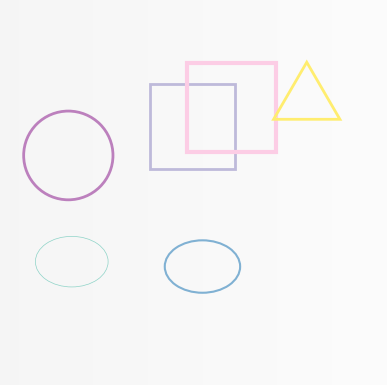[{"shape": "oval", "thickness": 0.5, "radius": 0.47, "center": [0.185, 0.32]}, {"shape": "square", "thickness": 2, "radius": 0.55, "center": [0.496, 0.671]}, {"shape": "oval", "thickness": 1.5, "radius": 0.49, "center": [0.522, 0.308]}, {"shape": "square", "thickness": 3, "radius": 0.58, "center": [0.597, 0.721]}, {"shape": "circle", "thickness": 2, "radius": 0.58, "center": [0.176, 0.596]}, {"shape": "triangle", "thickness": 2, "radius": 0.49, "center": [0.792, 0.74]}]